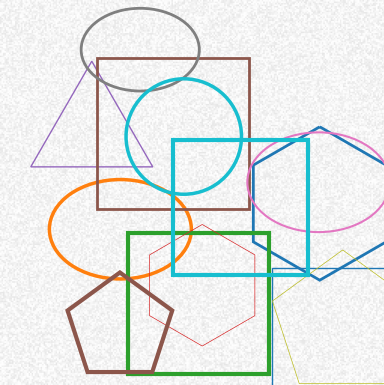[{"shape": "hexagon", "thickness": 2, "radius": 1.0, "center": [0.831, 0.471]}, {"shape": "square", "thickness": 1, "radius": 0.79, "center": [0.865, 0.147]}, {"shape": "oval", "thickness": 2.5, "radius": 0.92, "center": [0.313, 0.405]}, {"shape": "square", "thickness": 3, "radius": 0.92, "center": [0.516, 0.211]}, {"shape": "hexagon", "thickness": 0.5, "radius": 0.79, "center": [0.525, 0.259]}, {"shape": "triangle", "thickness": 1, "radius": 0.91, "center": [0.238, 0.658]}, {"shape": "pentagon", "thickness": 3, "radius": 0.71, "center": [0.311, 0.149]}, {"shape": "square", "thickness": 2, "radius": 0.99, "center": [0.45, 0.653]}, {"shape": "oval", "thickness": 1.5, "radius": 0.93, "center": [0.828, 0.527]}, {"shape": "oval", "thickness": 2, "radius": 0.77, "center": [0.364, 0.871]}, {"shape": "pentagon", "thickness": 0.5, "radius": 0.96, "center": [0.89, 0.159]}, {"shape": "circle", "thickness": 2.5, "radius": 0.75, "center": [0.477, 0.645]}, {"shape": "square", "thickness": 3, "radius": 0.88, "center": [0.624, 0.46]}]